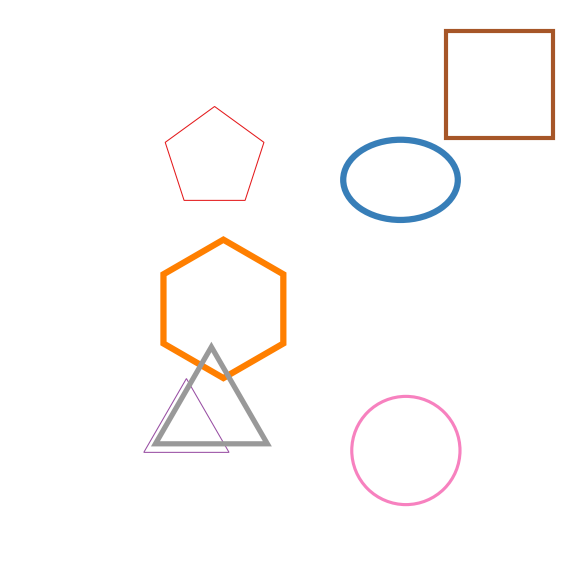[{"shape": "pentagon", "thickness": 0.5, "radius": 0.45, "center": [0.372, 0.725]}, {"shape": "oval", "thickness": 3, "radius": 0.5, "center": [0.694, 0.688]}, {"shape": "triangle", "thickness": 0.5, "radius": 0.43, "center": [0.323, 0.258]}, {"shape": "hexagon", "thickness": 3, "radius": 0.6, "center": [0.387, 0.464]}, {"shape": "square", "thickness": 2, "radius": 0.46, "center": [0.864, 0.853]}, {"shape": "circle", "thickness": 1.5, "radius": 0.47, "center": [0.703, 0.219]}, {"shape": "triangle", "thickness": 2.5, "radius": 0.56, "center": [0.366, 0.287]}]